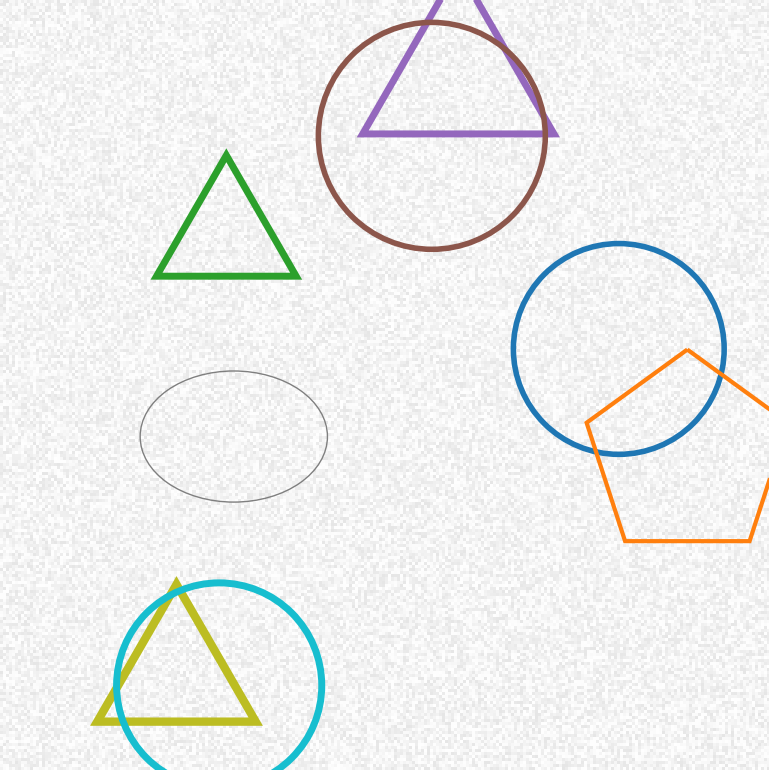[{"shape": "circle", "thickness": 2, "radius": 0.68, "center": [0.804, 0.547]}, {"shape": "pentagon", "thickness": 1.5, "radius": 0.69, "center": [0.893, 0.408]}, {"shape": "triangle", "thickness": 2.5, "radius": 0.52, "center": [0.294, 0.694]}, {"shape": "triangle", "thickness": 2.5, "radius": 0.72, "center": [0.595, 0.898]}, {"shape": "circle", "thickness": 2, "radius": 0.74, "center": [0.561, 0.824]}, {"shape": "oval", "thickness": 0.5, "radius": 0.61, "center": [0.304, 0.433]}, {"shape": "triangle", "thickness": 3, "radius": 0.59, "center": [0.229, 0.122]}, {"shape": "circle", "thickness": 2.5, "radius": 0.67, "center": [0.285, 0.11]}]